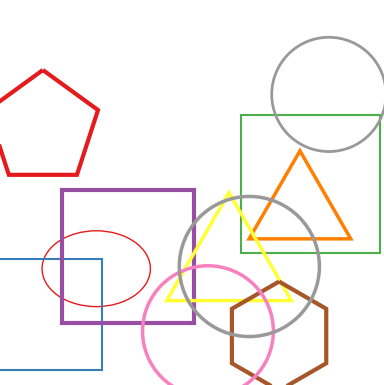[{"shape": "pentagon", "thickness": 3, "radius": 0.75, "center": [0.111, 0.668]}, {"shape": "oval", "thickness": 1, "radius": 0.7, "center": [0.25, 0.302]}, {"shape": "square", "thickness": 1.5, "radius": 0.72, "center": [0.122, 0.182]}, {"shape": "square", "thickness": 1.5, "radius": 0.9, "center": [0.807, 0.522]}, {"shape": "square", "thickness": 3, "radius": 0.86, "center": [0.333, 0.333]}, {"shape": "triangle", "thickness": 2.5, "radius": 0.76, "center": [0.779, 0.456]}, {"shape": "triangle", "thickness": 2.5, "radius": 0.93, "center": [0.595, 0.313]}, {"shape": "hexagon", "thickness": 3, "radius": 0.71, "center": [0.725, 0.127]}, {"shape": "circle", "thickness": 2.5, "radius": 0.85, "center": [0.54, 0.14]}, {"shape": "circle", "thickness": 2.5, "radius": 0.91, "center": [0.648, 0.308]}, {"shape": "circle", "thickness": 2, "radius": 0.74, "center": [0.854, 0.755]}]